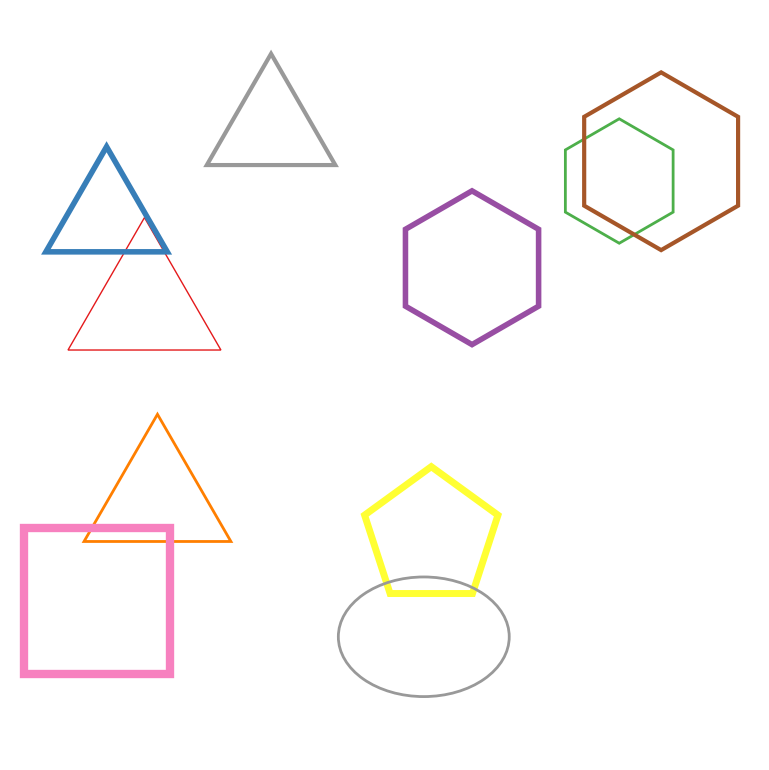[{"shape": "triangle", "thickness": 0.5, "radius": 0.57, "center": [0.188, 0.603]}, {"shape": "triangle", "thickness": 2, "radius": 0.46, "center": [0.138, 0.718]}, {"shape": "hexagon", "thickness": 1, "radius": 0.4, "center": [0.804, 0.765]}, {"shape": "hexagon", "thickness": 2, "radius": 0.5, "center": [0.613, 0.652]}, {"shape": "triangle", "thickness": 1, "radius": 0.55, "center": [0.205, 0.352]}, {"shape": "pentagon", "thickness": 2.5, "radius": 0.46, "center": [0.56, 0.303]}, {"shape": "hexagon", "thickness": 1.5, "radius": 0.58, "center": [0.859, 0.791]}, {"shape": "square", "thickness": 3, "radius": 0.48, "center": [0.126, 0.219]}, {"shape": "oval", "thickness": 1, "radius": 0.55, "center": [0.55, 0.173]}, {"shape": "triangle", "thickness": 1.5, "radius": 0.48, "center": [0.352, 0.834]}]